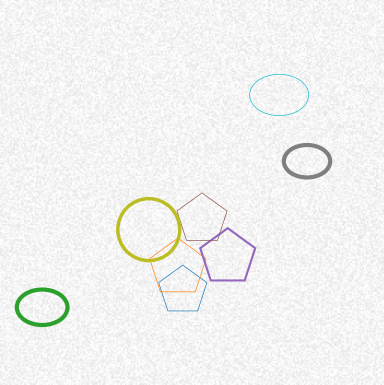[{"shape": "pentagon", "thickness": 0.5, "radius": 0.33, "center": [0.475, 0.246]}, {"shape": "pentagon", "thickness": 0.5, "radius": 0.39, "center": [0.462, 0.304]}, {"shape": "oval", "thickness": 3, "radius": 0.33, "center": [0.109, 0.202]}, {"shape": "pentagon", "thickness": 1.5, "radius": 0.38, "center": [0.592, 0.332]}, {"shape": "pentagon", "thickness": 0.5, "radius": 0.34, "center": [0.525, 0.431]}, {"shape": "oval", "thickness": 3, "radius": 0.3, "center": [0.797, 0.581]}, {"shape": "circle", "thickness": 2.5, "radius": 0.4, "center": [0.386, 0.404]}, {"shape": "oval", "thickness": 0.5, "radius": 0.38, "center": [0.725, 0.753]}]